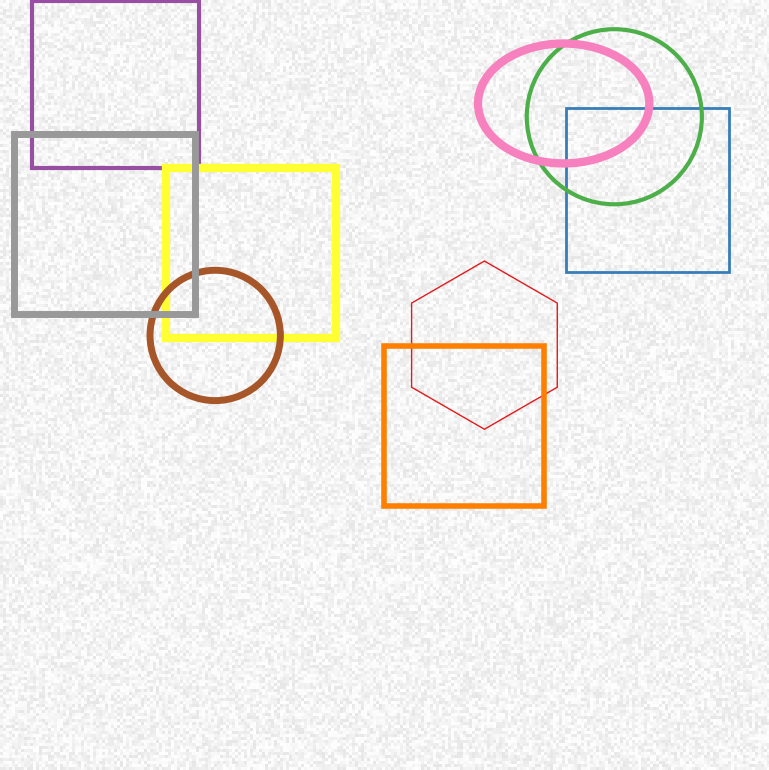[{"shape": "hexagon", "thickness": 0.5, "radius": 0.55, "center": [0.629, 0.552]}, {"shape": "square", "thickness": 1, "radius": 0.53, "center": [0.841, 0.753]}, {"shape": "circle", "thickness": 1.5, "radius": 0.57, "center": [0.798, 0.848]}, {"shape": "square", "thickness": 1.5, "radius": 0.54, "center": [0.15, 0.89]}, {"shape": "square", "thickness": 2, "radius": 0.52, "center": [0.602, 0.447]}, {"shape": "square", "thickness": 3, "radius": 0.55, "center": [0.326, 0.671]}, {"shape": "circle", "thickness": 2.5, "radius": 0.42, "center": [0.279, 0.564]}, {"shape": "oval", "thickness": 3, "radius": 0.56, "center": [0.732, 0.866]}, {"shape": "square", "thickness": 2.5, "radius": 0.59, "center": [0.136, 0.709]}]